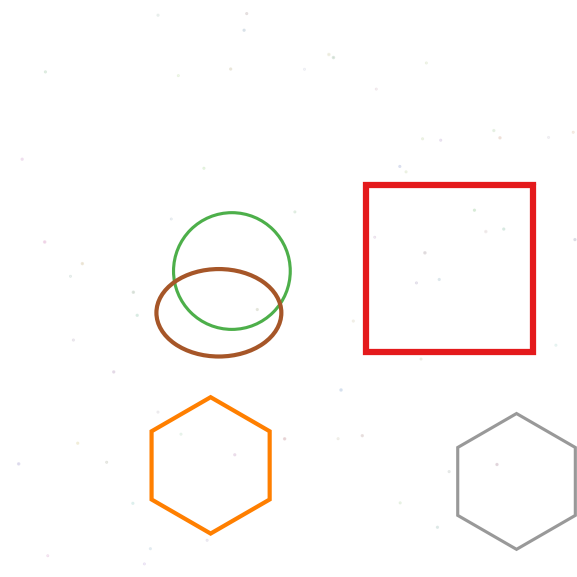[{"shape": "square", "thickness": 3, "radius": 0.72, "center": [0.779, 0.534]}, {"shape": "circle", "thickness": 1.5, "radius": 0.51, "center": [0.402, 0.53]}, {"shape": "hexagon", "thickness": 2, "radius": 0.59, "center": [0.365, 0.193]}, {"shape": "oval", "thickness": 2, "radius": 0.54, "center": [0.379, 0.458]}, {"shape": "hexagon", "thickness": 1.5, "radius": 0.59, "center": [0.894, 0.165]}]